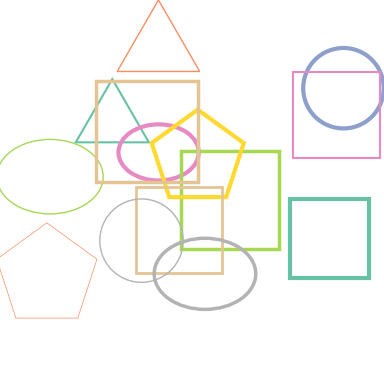[{"shape": "triangle", "thickness": 1.5, "radius": 0.55, "center": [0.292, 0.685]}, {"shape": "square", "thickness": 3, "radius": 0.51, "center": [0.855, 0.381]}, {"shape": "triangle", "thickness": 1, "radius": 0.62, "center": [0.412, 0.876]}, {"shape": "pentagon", "thickness": 0.5, "radius": 0.68, "center": [0.122, 0.284]}, {"shape": "circle", "thickness": 3, "radius": 0.52, "center": [0.892, 0.771]}, {"shape": "oval", "thickness": 3, "radius": 0.52, "center": [0.412, 0.604]}, {"shape": "square", "thickness": 1.5, "radius": 0.56, "center": [0.874, 0.701]}, {"shape": "square", "thickness": 2.5, "radius": 0.63, "center": [0.597, 0.481]}, {"shape": "oval", "thickness": 1, "radius": 0.69, "center": [0.13, 0.541]}, {"shape": "pentagon", "thickness": 3, "radius": 0.63, "center": [0.514, 0.59]}, {"shape": "square", "thickness": 2, "radius": 0.55, "center": [0.465, 0.402]}, {"shape": "square", "thickness": 2.5, "radius": 0.66, "center": [0.381, 0.658]}, {"shape": "circle", "thickness": 1, "radius": 0.54, "center": [0.367, 0.375]}, {"shape": "oval", "thickness": 2.5, "radius": 0.66, "center": [0.532, 0.289]}]